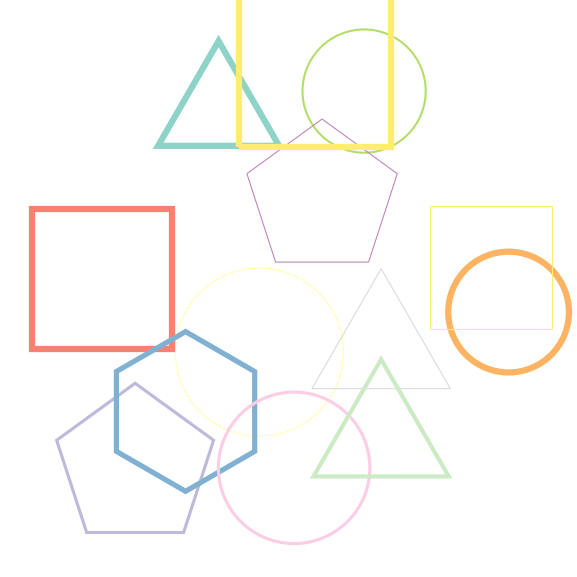[{"shape": "triangle", "thickness": 3, "radius": 0.6, "center": [0.379, 0.807]}, {"shape": "circle", "thickness": 0.5, "radius": 0.73, "center": [0.449, 0.389]}, {"shape": "pentagon", "thickness": 1.5, "radius": 0.71, "center": [0.234, 0.193]}, {"shape": "square", "thickness": 3, "radius": 0.61, "center": [0.176, 0.516]}, {"shape": "hexagon", "thickness": 2.5, "radius": 0.69, "center": [0.321, 0.287]}, {"shape": "circle", "thickness": 3, "radius": 0.52, "center": [0.881, 0.459]}, {"shape": "circle", "thickness": 1, "radius": 0.53, "center": [0.63, 0.841]}, {"shape": "circle", "thickness": 1.5, "radius": 0.66, "center": [0.509, 0.189]}, {"shape": "triangle", "thickness": 0.5, "radius": 0.69, "center": [0.66, 0.395]}, {"shape": "pentagon", "thickness": 0.5, "radius": 0.68, "center": [0.558, 0.656]}, {"shape": "triangle", "thickness": 2, "radius": 0.68, "center": [0.66, 0.242]}, {"shape": "square", "thickness": 0.5, "radius": 0.53, "center": [0.85, 0.536]}, {"shape": "square", "thickness": 3, "radius": 0.66, "center": [0.546, 0.877]}]